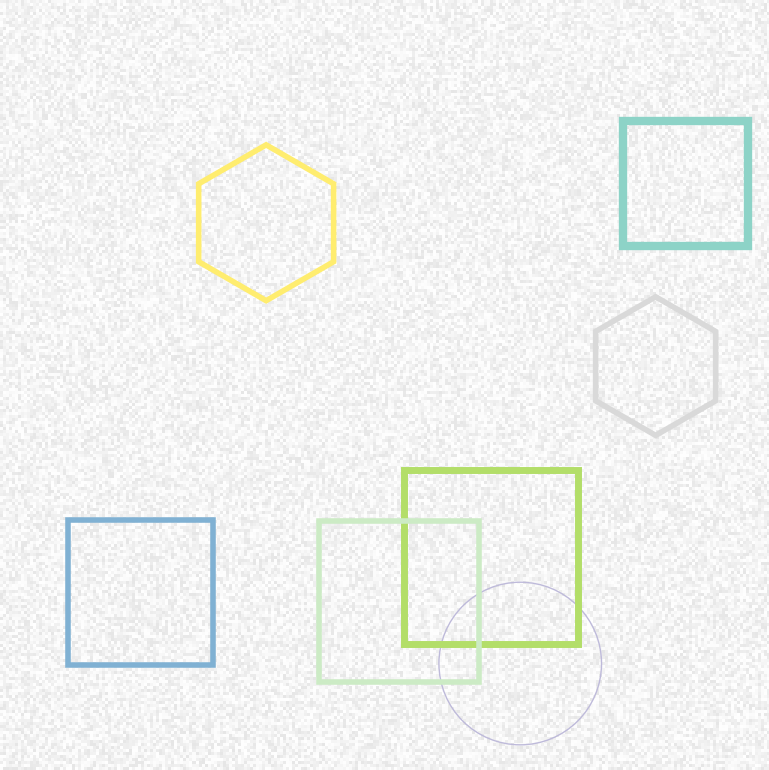[{"shape": "square", "thickness": 3, "radius": 0.41, "center": [0.89, 0.762]}, {"shape": "circle", "thickness": 0.5, "radius": 0.53, "center": [0.676, 0.138]}, {"shape": "square", "thickness": 2, "radius": 0.47, "center": [0.182, 0.231]}, {"shape": "square", "thickness": 2.5, "radius": 0.56, "center": [0.638, 0.276]}, {"shape": "hexagon", "thickness": 2, "radius": 0.45, "center": [0.851, 0.525]}, {"shape": "square", "thickness": 2, "radius": 0.52, "center": [0.518, 0.218]}, {"shape": "hexagon", "thickness": 2, "radius": 0.51, "center": [0.346, 0.711]}]